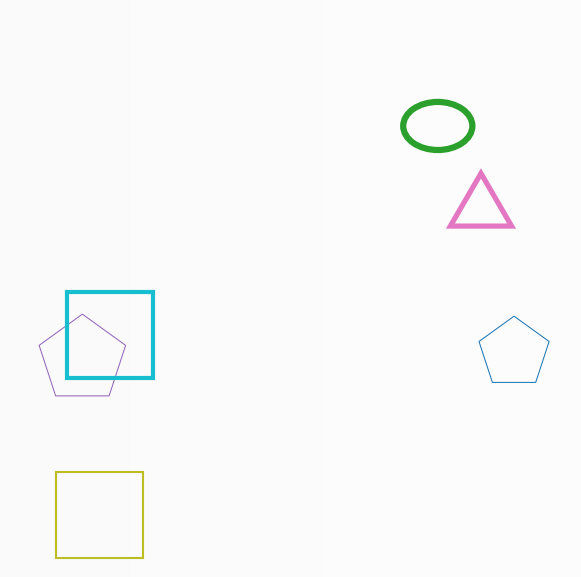[{"shape": "pentagon", "thickness": 0.5, "radius": 0.32, "center": [0.884, 0.388]}, {"shape": "oval", "thickness": 3, "radius": 0.3, "center": [0.753, 0.781]}, {"shape": "pentagon", "thickness": 0.5, "radius": 0.39, "center": [0.142, 0.377]}, {"shape": "triangle", "thickness": 2.5, "radius": 0.3, "center": [0.827, 0.638]}, {"shape": "square", "thickness": 1, "radius": 0.37, "center": [0.171, 0.108]}, {"shape": "square", "thickness": 2, "radius": 0.37, "center": [0.189, 0.419]}]